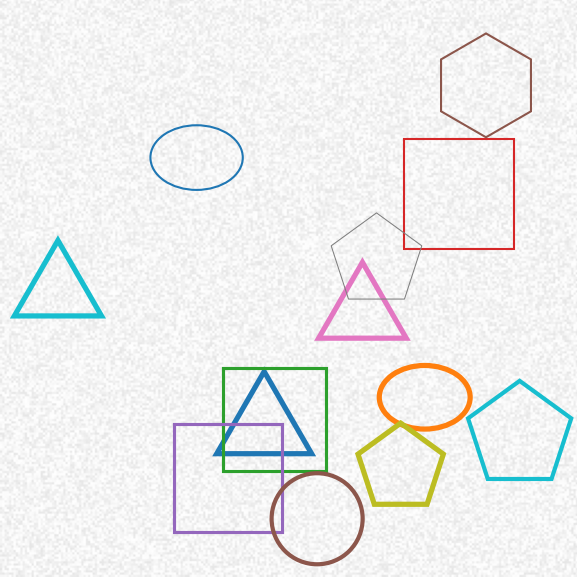[{"shape": "triangle", "thickness": 2.5, "radius": 0.47, "center": [0.457, 0.261]}, {"shape": "oval", "thickness": 1, "radius": 0.4, "center": [0.34, 0.726]}, {"shape": "oval", "thickness": 2.5, "radius": 0.39, "center": [0.735, 0.311]}, {"shape": "square", "thickness": 1.5, "radius": 0.44, "center": [0.475, 0.273]}, {"shape": "square", "thickness": 1, "radius": 0.48, "center": [0.795, 0.663]}, {"shape": "square", "thickness": 1.5, "radius": 0.47, "center": [0.395, 0.171]}, {"shape": "hexagon", "thickness": 1, "radius": 0.45, "center": [0.842, 0.851]}, {"shape": "circle", "thickness": 2, "radius": 0.39, "center": [0.549, 0.101]}, {"shape": "triangle", "thickness": 2.5, "radius": 0.44, "center": [0.628, 0.457]}, {"shape": "pentagon", "thickness": 0.5, "radius": 0.41, "center": [0.652, 0.548]}, {"shape": "pentagon", "thickness": 2.5, "radius": 0.39, "center": [0.694, 0.189]}, {"shape": "triangle", "thickness": 2.5, "radius": 0.44, "center": [0.1, 0.496]}, {"shape": "pentagon", "thickness": 2, "radius": 0.47, "center": [0.9, 0.246]}]